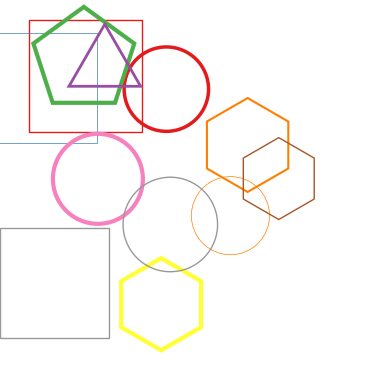[{"shape": "square", "thickness": 1, "radius": 0.73, "center": [0.222, 0.803]}, {"shape": "circle", "thickness": 2.5, "radius": 0.55, "center": [0.432, 0.768]}, {"shape": "square", "thickness": 0.5, "radius": 0.72, "center": [0.109, 0.771]}, {"shape": "pentagon", "thickness": 3, "radius": 0.69, "center": [0.218, 0.844]}, {"shape": "triangle", "thickness": 2, "radius": 0.54, "center": [0.272, 0.83]}, {"shape": "hexagon", "thickness": 1.5, "radius": 0.61, "center": [0.643, 0.623]}, {"shape": "circle", "thickness": 0.5, "radius": 0.51, "center": [0.599, 0.44]}, {"shape": "hexagon", "thickness": 3, "radius": 0.6, "center": [0.418, 0.21]}, {"shape": "hexagon", "thickness": 1, "radius": 0.53, "center": [0.724, 0.536]}, {"shape": "circle", "thickness": 3, "radius": 0.58, "center": [0.254, 0.535]}, {"shape": "square", "thickness": 1, "radius": 0.71, "center": [0.141, 0.265]}, {"shape": "circle", "thickness": 1, "radius": 0.61, "center": [0.442, 0.417]}]